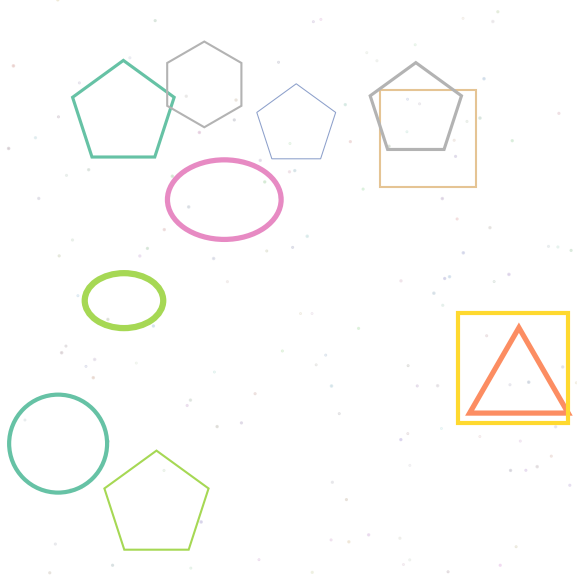[{"shape": "circle", "thickness": 2, "radius": 0.42, "center": [0.101, 0.231]}, {"shape": "pentagon", "thickness": 1.5, "radius": 0.46, "center": [0.214, 0.802]}, {"shape": "triangle", "thickness": 2.5, "radius": 0.49, "center": [0.899, 0.333]}, {"shape": "pentagon", "thickness": 0.5, "radius": 0.36, "center": [0.513, 0.782]}, {"shape": "oval", "thickness": 2.5, "radius": 0.49, "center": [0.388, 0.653]}, {"shape": "oval", "thickness": 3, "radius": 0.34, "center": [0.215, 0.479]}, {"shape": "pentagon", "thickness": 1, "radius": 0.47, "center": [0.271, 0.124]}, {"shape": "square", "thickness": 2, "radius": 0.48, "center": [0.888, 0.362]}, {"shape": "square", "thickness": 1, "radius": 0.42, "center": [0.741, 0.759]}, {"shape": "pentagon", "thickness": 1.5, "radius": 0.42, "center": [0.72, 0.808]}, {"shape": "hexagon", "thickness": 1, "radius": 0.37, "center": [0.354, 0.853]}]